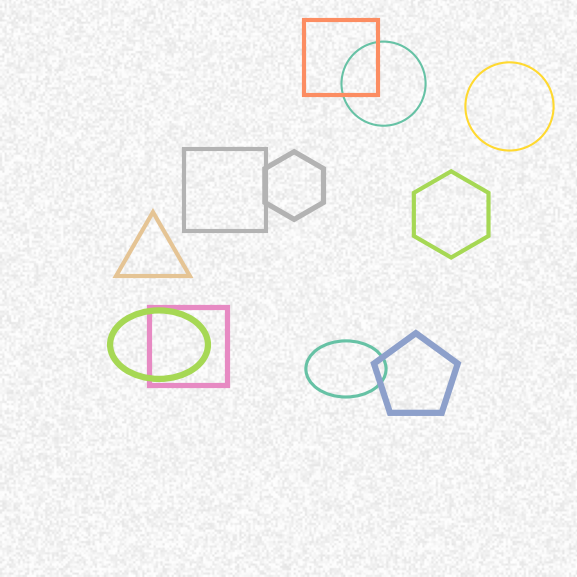[{"shape": "oval", "thickness": 1.5, "radius": 0.35, "center": [0.599, 0.36]}, {"shape": "circle", "thickness": 1, "radius": 0.36, "center": [0.664, 0.854]}, {"shape": "square", "thickness": 2, "radius": 0.32, "center": [0.59, 0.9]}, {"shape": "pentagon", "thickness": 3, "radius": 0.38, "center": [0.72, 0.346]}, {"shape": "square", "thickness": 2.5, "radius": 0.34, "center": [0.326, 0.401]}, {"shape": "hexagon", "thickness": 2, "radius": 0.37, "center": [0.781, 0.628]}, {"shape": "oval", "thickness": 3, "radius": 0.42, "center": [0.275, 0.402]}, {"shape": "circle", "thickness": 1, "radius": 0.38, "center": [0.882, 0.815]}, {"shape": "triangle", "thickness": 2, "radius": 0.37, "center": [0.265, 0.558]}, {"shape": "hexagon", "thickness": 2.5, "radius": 0.29, "center": [0.509, 0.678]}, {"shape": "square", "thickness": 2, "radius": 0.36, "center": [0.389, 0.67]}]